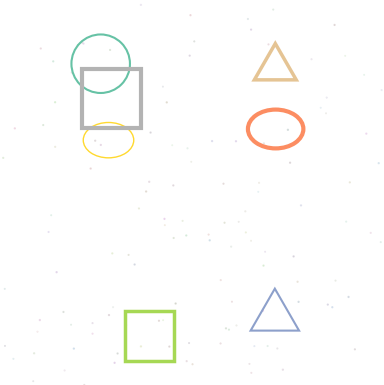[{"shape": "circle", "thickness": 1.5, "radius": 0.38, "center": [0.262, 0.834]}, {"shape": "oval", "thickness": 3, "radius": 0.36, "center": [0.716, 0.665]}, {"shape": "triangle", "thickness": 1.5, "radius": 0.36, "center": [0.714, 0.178]}, {"shape": "square", "thickness": 2.5, "radius": 0.32, "center": [0.389, 0.127]}, {"shape": "oval", "thickness": 1, "radius": 0.33, "center": [0.282, 0.636]}, {"shape": "triangle", "thickness": 2.5, "radius": 0.31, "center": [0.715, 0.824]}, {"shape": "square", "thickness": 3, "radius": 0.38, "center": [0.29, 0.744]}]